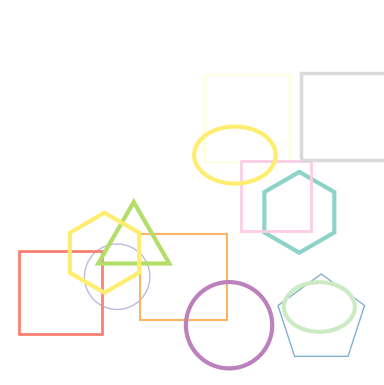[{"shape": "hexagon", "thickness": 3, "radius": 0.52, "center": [0.778, 0.449]}, {"shape": "square", "thickness": 0.5, "radius": 0.56, "center": [0.642, 0.692]}, {"shape": "circle", "thickness": 1, "radius": 0.43, "center": [0.304, 0.281]}, {"shape": "square", "thickness": 2, "radius": 0.54, "center": [0.158, 0.241]}, {"shape": "pentagon", "thickness": 1, "radius": 0.59, "center": [0.834, 0.17]}, {"shape": "square", "thickness": 1.5, "radius": 0.56, "center": [0.476, 0.281]}, {"shape": "triangle", "thickness": 3, "radius": 0.53, "center": [0.347, 0.369]}, {"shape": "square", "thickness": 2, "radius": 0.46, "center": [0.718, 0.491]}, {"shape": "square", "thickness": 2.5, "radius": 0.57, "center": [0.896, 0.697]}, {"shape": "circle", "thickness": 3, "radius": 0.56, "center": [0.595, 0.155]}, {"shape": "oval", "thickness": 3, "radius": 0.46, "center": [0.83, 0.203]}, {"shape": "hexagon", "thickness": 3, "radius": 0.52, "center": [0.271, 0.344]}, {"shape": "oval", "thickness": 3, "radius": 0.53, "center": [0.61, 0.597]}]